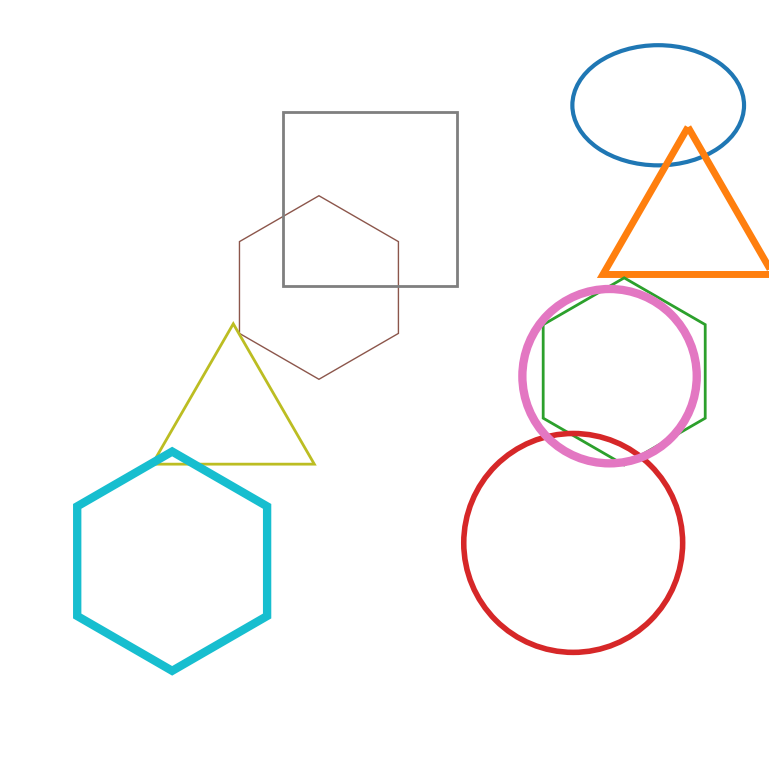[{"shape": "oval", "thickness": 1.5, "radius": 0.56, "center": [0.855, 0.863]}, {"shape": "triangle", "thickness": 2.5, "radius": 0.64, "center": [0.894, 0.707]}, {"shape": "hexagon", "thickness": 1, "radius": 0.61, "center": [0.811, 0.518]}, {"shape": "circle", "thickness": 2, "radius": 0.71, "center": [0.744, 0.295]}, {"shape": "hexagon", "thickness": 0.5, "radius": 0.6, "center": [0.414, 0.627]}, {"shape": "circle", "thickness": 3, "radius": 0.57, "center": [0.792, 0.511]}, {"shape": "square", "thickness": 1, "radius": 0.56, "center": [0.48, 0.742]}, {"shape": "triangle", "thickness": 1, "radius": 0.61, "center": [0.303, 0.458]}, {"shape": "hexagon", "thickness": 3, "radius": 0.71, "center": [0.224, 0.271]}]